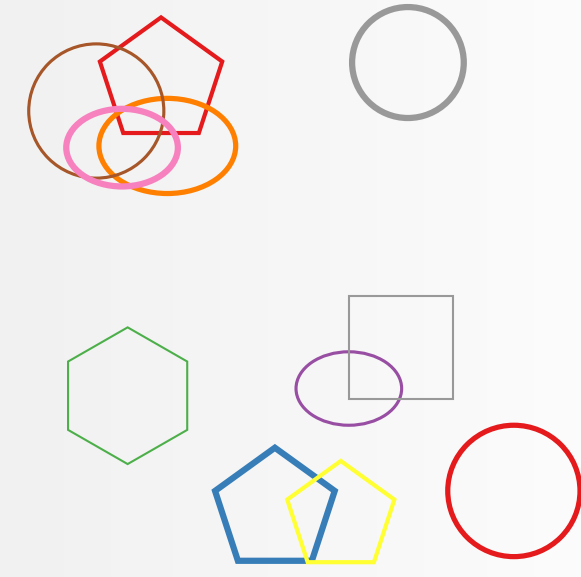[{"shape": "circle", "thickness": 2.5, "radius": 0.57, "center": [0.884, 0.149]}, {"shape": "pentagon", "thickness": 2, "radius": 0.55, "center": [0.277, 0.858]}, {"shape": "pentagon", "thickness": 3, "radius": 0.54, "center": [0.473, 0.116]}, {"shape": "hexagon", "thickness": 1, "radius": 0.59, "center": [0.22, 0.314]}, {"shape": "oval", "thickness": 1.5, "radius": 0.45, "center": [0.6, 0.326]}, {"shape": "oval", "thickness": 2.5, "radius": 0.59, "center": [0.288, 0.746]}, {"shape": "pentagon", "thickness": 2, "radius": 0.48, "center": [0.586, 0.104]}, {"shape": "circle", "thickness": 1.5, "radius": 0.58, "center": [0.166, 0.807]}, {"shape": "oval", "thickness": 3, "radius": 0.48, "center": [0.21, 0.743]}, {"shape": "square", "thickness": 1, "radius": 0.45, "center": [0.69, 0.398]}, {"shape": "circle", "thickness": 3, "radius": 0.48, "center": [0.702, 0.891]}]